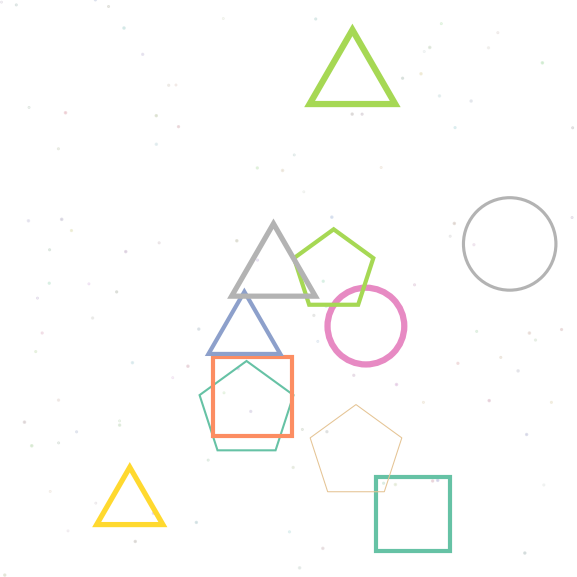[{"shape": "square", "thickness": 2, "radius": 0.32, "center": [0.715, 0.108]}, {"shape": "pentagon", "thickness": 1, "radius": 0.43, "center": [0.427, 0.289]}, {"shape": "square", "thickness": 2, "radius": 0.34, "center": [0.437, 0.313]}, {"shape": "triangle", "thickness": 2, "radius": 0.36, "center": [0.423, 0.422]}, {"shape": "circle", "thickness": 3, "radius": 0.33, "center": [0.634, 0.435]}, {"shape": "triangle", "thickness": 3, "radius": 0.43, "center": [0.61, 0.862]}, {"shape": "pentagon", "thickness": 2, "radius": 0.36, "center": [0.578, 0.53]}, {"shape": "triangle", "thickness": 2.5, "radius": 0.33, "center": [0.225, 0.124]}, {"shape": "pentagon", "thickness": 0.5, "radius": 0.42, "center": [0.616, 0.215]}, {"shape": "triangle", "thickness": 2.5, "radius": 0.42, "center": [0.474, 0.528]}, {"shape": "circle", "thickness": 1.5, "radius": 0.4, "center": [0.883, 0.577]}]